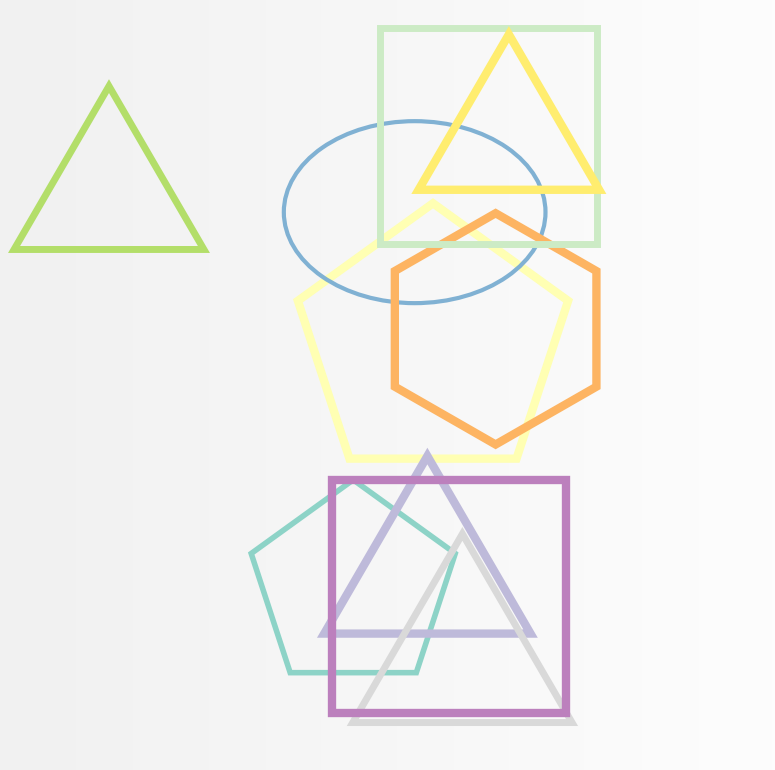[{"shape": "pentagon", "thickness": 2, "radius": 0.69, "center": [0.456, 0.238]}, {"shape": "pentagon", "thickness": 3, "radius": 0.92, "center": [0.559, 0.553]}, {"shape": "triangle", "thickness": 3, "radius": 0.77, "center": [0.551, 0.254]}, {"shape": "oval", "thickness": 1.5, "radius": 0.84, "center": [0.535, 0.724]}, {"shape": "hexagon", "thickness": 3, "radius": 0.75, "center": [0.64, 0.573]}, {"shape": "triangle", "thickness": 2.5, "radius": 0.71, "center": [0.141, 0.747]}, {"shape": "triangle", "thickness": 2.5, "radius": 0.82, "center": [0.597, 0.143]}, {"shape": "square", "thickness": 3, "radius": 0.76, "center": [0.579, 0.225]}, {"shape": "square", "thickness": 2.5, "radius": 0.7, "center": [0.63, 0.823]}, {"shape": "triangle", "thickness": 3, "radius": 0.67, "center": [0.657, 0.821]}]